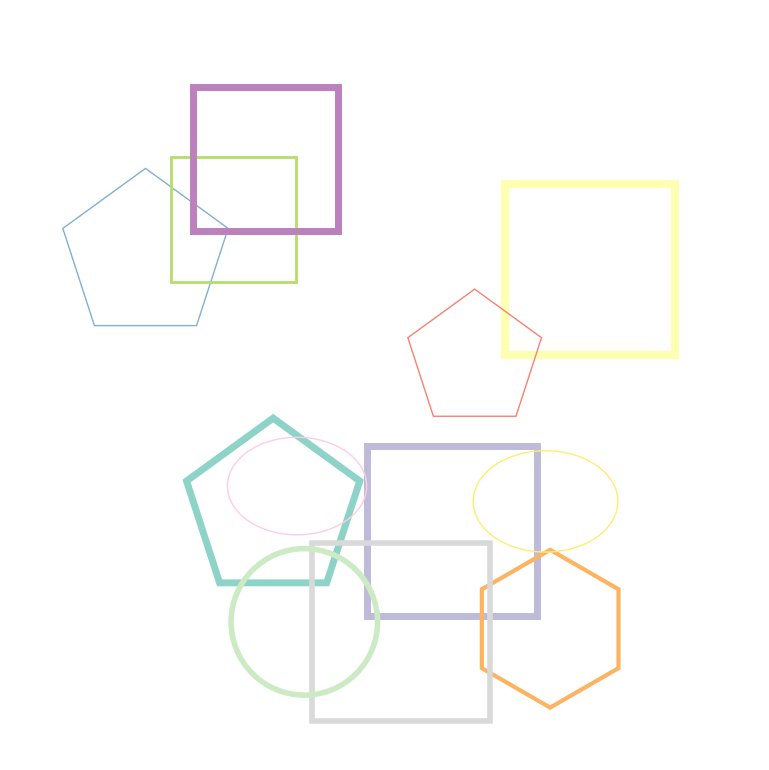[{"shape": "pentagon", "thickness": 2.5, "radius": 0.59, "center": [0.355, 0.339]}, {"shape": "square", "thickness": 3, "radius": 0.55, "center": [0.766, 0.65]}, {"shape": "square", "thickness": 2.5, "radius": 0.55, "center": [0.587, 0.31]}, {"shape": "pentagon", "thickness": 0.5, "radius": 0.46, "center": [0.616, 0.533]}, {"shape": "pentagon", "thickness": 0.5, "radius": 0.56, "center": [0.189, 0.668]}, {"shape": "hexagon", "thickness": 1.5, "radius": 0.51, "center": [0.714, 0.184]}, {"shape": "square", "thickness": 1, "radius": 0.41, "center": [0.304, 0.714]}, {"shape": "oval", "thickness": 0.5, "radius": 0.45, "center": [0.386, 0.369]}, {"shape": "square", "thickness": 2, "radius": 0.58, "center": [0.52, 0.179]}, {"shape": "square", "thickness": 2.5, "radius": 0.47, "center": [0.345, 0.793]}, {"shape": "circle", "thickness": 2, "radius": 0.48, "center": [0.395, 0.192]}, {"shape": "oval", "thickness": 0.5, "radius": 0.47, "center": [0.708, 0.349]}]